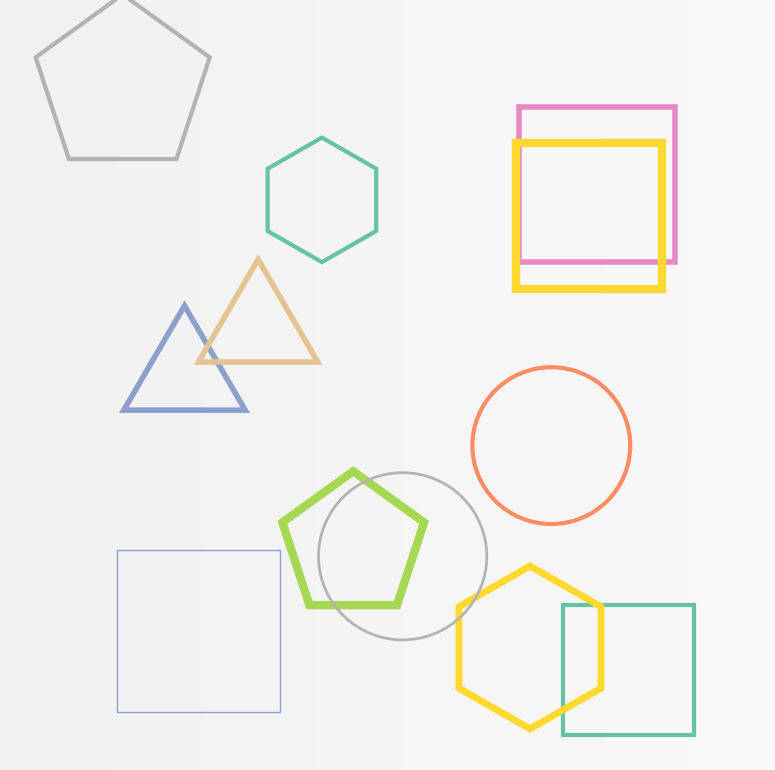[{"shape": "hexagon", "thickness": 1.5, "radius": 0.4, "center": [0.415, 0.74]}, {"shape": "square", "thickness": 1.5, "radius": 0.42, "center": [0.811, 0.13]}, {"shape": "circle", "thickness": 1.5, "radius": 0.51, "center": [0.711, 0.421]}, {"shape": "square", "thickness": 0.5, "radius": 0.53, "center": [0.256, 0.181]}, {"shape": "triangle", "thickness": 2, "radius": 0.45, "center": [0.238, 0.513]}, {"shape": "square", "thickness": 2, "radius": 0.5, "center": [0.77, 0.76]}, {"shape": "pentagon", "thickness": 3, "radius": 0.48, "center": [0.456, 0.292]}, {"shape": "hexagon", "thickness": 2.5, "radius": 0.53, "center": [0.684, 0.159]}, {"shape": "square", "thickness": 3, "radius": 0.47, "center": [0.76, 0.72]}, {"shape": "triangle", "thickness": 2, "radius": 0.44, "center": [0.333, 0.574]}, {"shape": "pentagon", "thickness": 1.5, "radius": 0.59, "center": [0.158, 0.889]}, {"shape": "circle", "thickness": 1, "radius": 0.54, "center": [0.52, 0.278]}]